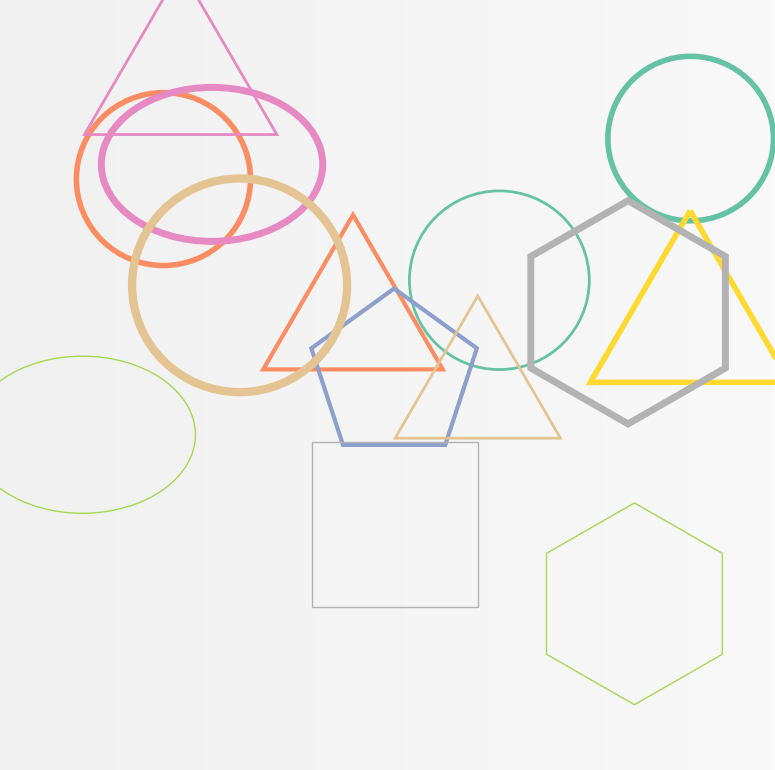[{"shape": "circle", "thickness": 1, "radius": 0.58, "center": [0.644, 0.636]}, {"shape": "circle", "thickness": 2, "radius": 0.53, "center": [0.891, 0.82]}, {"shape": "triangle", "thickness": 1.5, "radius": 0.67, "center": [0.455, 0.587]}, {"shape": "circle", "thickness": 2, "radius": 0.56, "center": [0.211, 0.767]}, {"shape": "pentagon", "thickness": 1.5, "radius": 0.56, "center": [0.509, 0.513]}, {"shape": "oval", "thickness": 2.5, "radius": 0.71, "center": [0.274, 0.787]}, {"shape": "triangle", "thickness": 1, "radius": 0.72, "center": [0.233, 0.897]}, {"shape": "oval", "thickness": 0.5, "radius": 0.73, "center": [0.106, 0.435]}, {"shape": "hexagon", "thickness": 0.5, "radius": 0.66, "center": [0.819, 0.216]}, {"shape": "triangle", "thickness": 2, "radius": 0.74, "center": [0.891, 0.578]}, {"shape": "triangle", "thickness": 1, "radius": 0.62, "center": [0.616, 0.493]}, {"shape": "circle", "thickness": 3, "radius": 0.69, "center": [0.309, 0.629]}, {"shape": "hexagon", "thickness": 2.5, "radius": 0.72, "center": [0.81, 0.594]}, {"shape": "square", "thickness": 0.5, "radius": 0.54, "center": [0.51, 0.319]}]